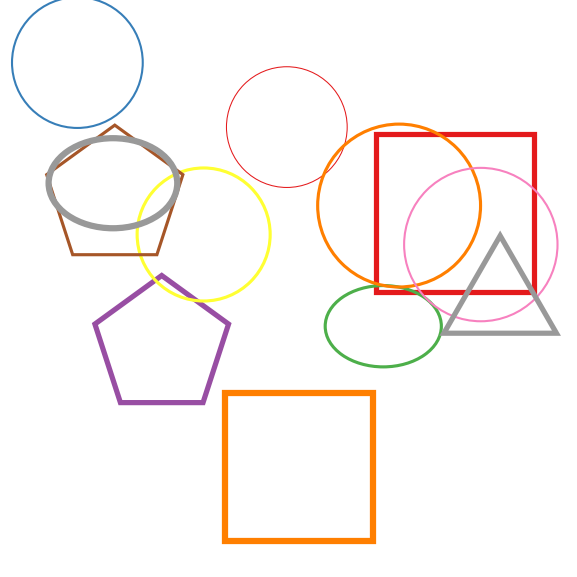[{"shape": "circle", "thickness": 0.5, "radius": 0.52, "center": [0.497, 0.779]}, {"shape": "square", "thickness": 2.5, "radius": 0.68, "center": [0.789, 0.63]}, {"shape": "circle", "thickness": 1, "radius": 0.57, "center": [0.134, 0.891]}, {"shape": "oval", "thickness": 1.5, "radius": 0.5, "center": [0.664, 0.434]}, {"shape": "pentagon", "thickness": 2.5, "radius": 0.61, "center": [0.28, 0.4]}, {"shape": "circle", "thickness": 1.5, "radius": 0.71, "center": [0.691, 0.643]}, {"shape": "square", "thickness": 3, "radius": 0.64, "center": [0.518, 0.191]}, {"shape": "circle", "thickness": 1.5, "radius": 0.58, "center": [0.353, 0.593]}, {"shape": "pentagon", "thickness": 1.5, "radius": 0.62, "center": [0.199, 0.658]}, {"shape": "circle", "thickness": 1, "radius": 0.66, "center": [0.833, 0.576]}, {"shape": "oval", "thickness": 3, "radius": 0.56, "center": [0.196, 0.682]}, {"shape": "triangle", "thickness": 2.5, "radius": 0.56, "center": [0.866, 0.478]}]